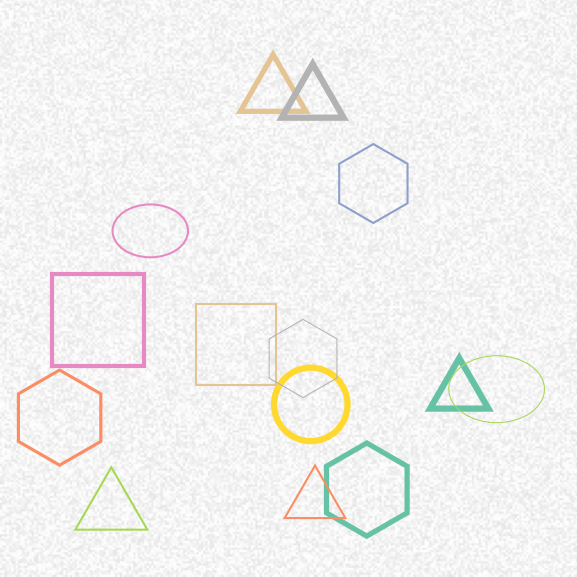[{"shape": "triangle", "thickness": 3, "radius": 0.29, "center": [0.795, 0.321]}, {"shape": "hexagon", "thickness": 2.5, "radius": 0.4, "center": [0.635, 0.151]}, {"shape": "triangle", "thickness": 1, "radius": 0.3, "center": [0.545, 0.132]}, {"shape": "hexagon", "thickness": 1.5, "radius": 0.41, "center": [0.103, 0.276]}, {"shape": "hexagon", "thickness": 1, "radius": 0.34, "center": [0.647, 0.681]}, {"shape": "oval", "thickness": 1, "radius": 0.33, "center": [0.26, 0.599]}, {"shape": "square", "thickness": 2, "radius": 0.4, "center": [0.17, 0.446]}, {"shape": "oval", "thickness": 0.5, "radius": 0.41, "center": [0.86, 0.325]}, {"shape": "triangle", "thickness": 1, "radius": 0.36, "center": [0.193, 0.118]}, {"shape": "circle", "thickness": 3, "radius": 0.32, "center": [0.538, 0.299]}, {"shape": "triangle", "thickness": 2.5, "radius": 0.33, "center": [0.473, 0.839]}, {"shape": "square", "thickness": 1, "radius": 0.35, "center": [0.409, 0.403]}, {"shape": "triangle", "thickness": 3, "radius": 0.31, "center": [0.541, 0.826]}, {"shape": "hexagon", "thickness": 0.5, "radius": 0.34, "center": [0.525, 0.378]}]